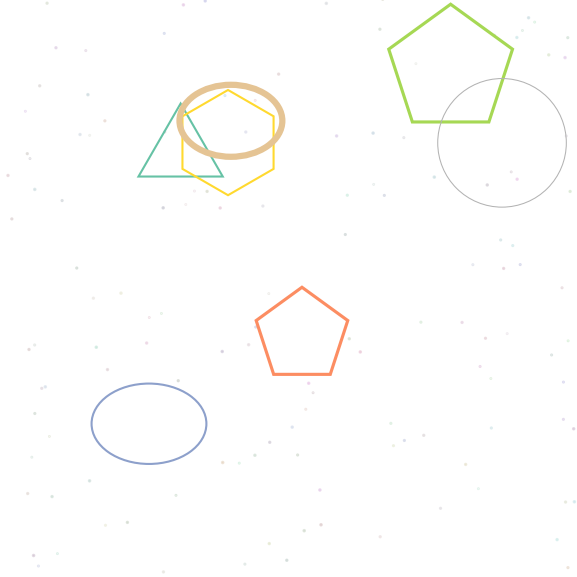[{"shape": "triangle", "thickness": 1, "radius": 0.42, "center": [0.313, 0.736]}, {"shape": "pentagon", "thickness": 1.5, "radius": 0.42, "center": [0.523, 0.418]}, {"shape": "oval", "thickness": 1, "radius": 0.5, "center": [0.258, 0.265]}, {"shape": "pentagon", "thickness": 1.5, "radius": 0.56, "center": [0.78, 0.879]}, {"shape": "hexagon", "thickness": 1, "radius": 0.46, "center": [0.395, 0.752]}, {"shape": "oval", "thickness": 3, "radius": 0.45, "center": [0.4, 0.79]}, {"shape": "circle", "thickness": 0.5, "radius": 0.56, "center": [0.869, 0.752]}]